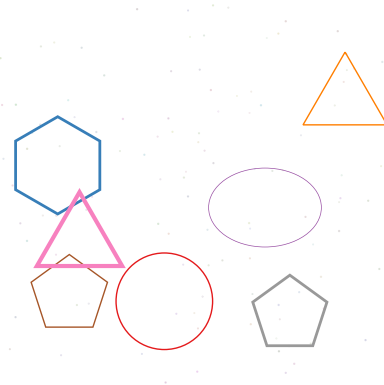[{"shape": "circle", "thickness": 1, "radius": 0.63, "center": [0.427, 0.218]}, {"shape": "hexagon", "thickness": 2, "radius": 0.63, "center": [0.15, 0.57]}, {"shape": "oval", "thickness": 0.5, "radius": 0.73, "center": [0.688, 0.461]}, {"shape": "triangle", "thickness": 1, "radius": 0.63, "center": [0.896, 0.739]}, {"shape": "pentagon", "thickness": 1, "radius": 0.52, "center": [0.18, 0.235]}, {"shape": "triangle", "thickness": 3, "radius": 0.64, "center": [0.207, 0.373]}, {"shape": "pentagon", "thickness": 2, "radius": 0.51, "center": [0.753, 0.184]}]